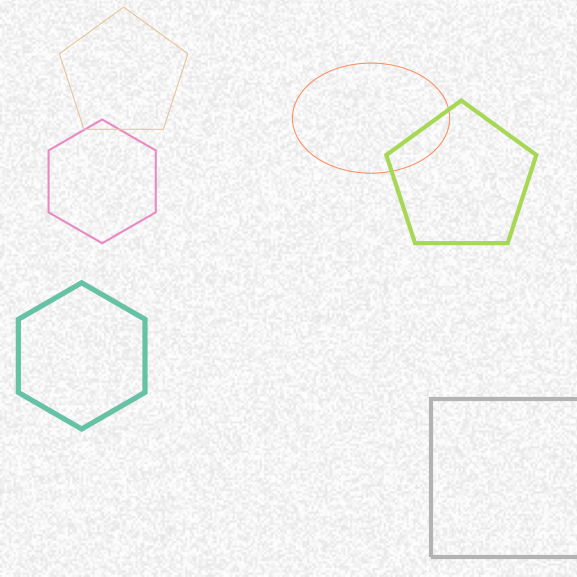[{"shape": "hexagon", "thickness": 2.5, "radius": 0.63, "center": [0.141, 0.383]}, {"shape": "oval", "thickness": 0.5, "radius": 0.68, "center": [0.643, 0.795]}, {"shape": "hexagon", "thickness": 1, "radius": 0.54, "center": [0.177, 0.685]}, {"shape": "pentagon", "thickness": 2, "radius": 0.68, "center": [0.799, 0.689]}, {"shape": "pentagon", "thickness": 0.5, "radius": 0.58, "center": [0.214, 0.87]}, {"shape": "square", "thickness": 2, "radius": 0.68, "center": [0.883, 0.172]}]